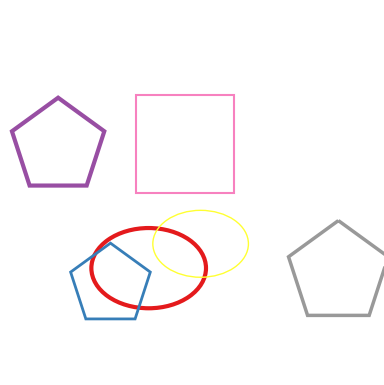[{"shape": "oval", "thickness": 3, "radius": 0.74, "center": [0.386, 0.303]}, {"shape": "pentagon", "thickness": 2, "radius": 0.54, "center": [0.287, 0.26]}, {"shape": "pentagon", "thickness": 3, "radius": 0.63, "center": [0.151, 0.62]}, {"shape": "oval", "thickness": 1, "radius": 0.62, "center": [0.521, 0.367]}, {"shape": "square", "thickness": 1.5, "radius": 0.64, "center": [0.481, 0.626]}, {"shape": "pentagon", "thickness": 2.5, "radius": 0.68, "center": [0.879, 0.291]}]